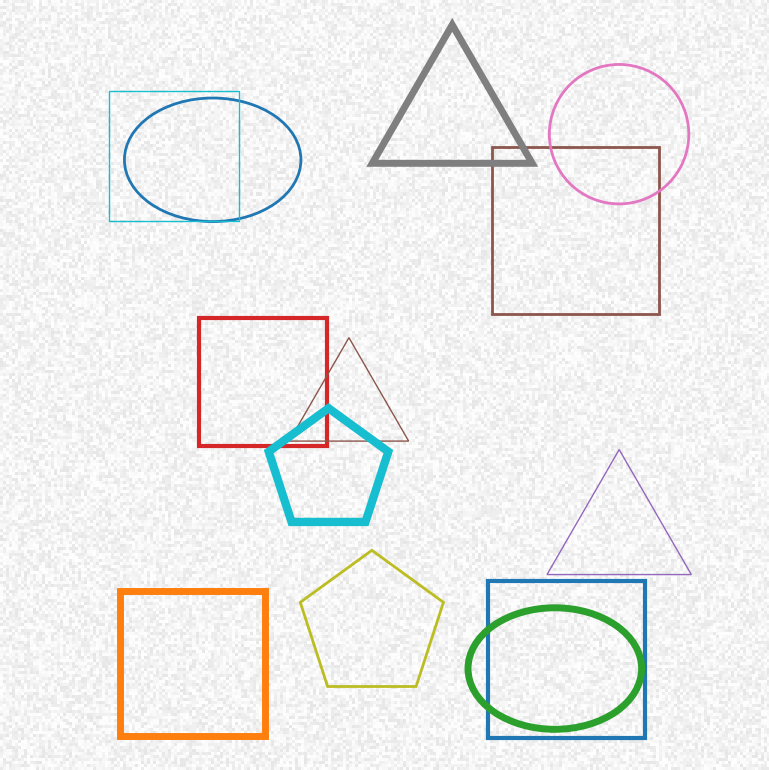[{"shape": "square", "thickness": 1.5, "radius": 0.51, "center": [0.736, 0.143]}, {"shape": "oval", "thickness": 1, "radius": 0.57, "center": [0.276, 0.792]}, {"shape": "square", "thickness": 2.5, "radius": 0.47, "center": [0.25, 0.138]}, {"shape": "oval", "thickness": 2.5, "radius": 0.56, "center": [0.721, 0.132]}, {"shape": "square", "thickness": 1.5, "radius": 0.42, "center": [0.342, 0.504]}, {"shape": "triangle", "thickness": 0.5, "radius": 0.54, "center": [0.804, 0.308]}, {"shape": "triangle", "thickness": 0.5, "radius": 0.45, "center": [0.453, 0.472]}, {"shape": "square", "thickness": 1, "radius": 0.54, "center": [0.747, 0.7]}, {"shape": "circle", "thickness": 1, "radius": 0.45, "center": [0.804, 0.826]}, {"shape": "triangle", "thickness": 2.5, "radius": 0.6, "center": [0.587, 0.848]}, {"shape": "pentagon", "thickness": 1, "radius": 0.49, "center": [0.483, 0.188]}, {"shape": "pentagon", "thickness": 3, "radius": 0.41, "center": [0.427, 0.388]}, {"shape": "square", "thickness": 0.5, "radius": 0.42, "center": [0.226, 0.798]}]